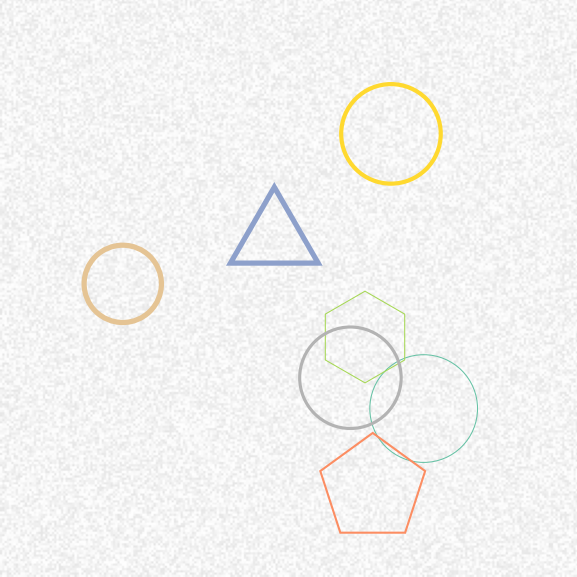[{"shape": "circle", "thickness": 0.5, "radius": 0.47, "center": [0.734, 0.292]}, {"shape": "pentagon", "thickness": 1, "radius": 0.48, "center": [0.645, 0.154]}, {"shape": "triangle", "thickness": 2.5, "radius": 0.44, "center": [0.475, 0.587]}, {"shape": "hexagon", "thickness": 0.5, "radius": 0.4, "center": [0.632, 0.416]}, {"shape": "circle", "thickness": 2, "radius": 0.43, "center": [0.677, 0.767]}, {"shape": "circle", "thickness": 2.5, "radius": 0.33, "center": [0.213, 0.508]}, {"shape": "circle", "thickness": 1.5, "radius": 0.44, "center": [0.607, 0.345]}]